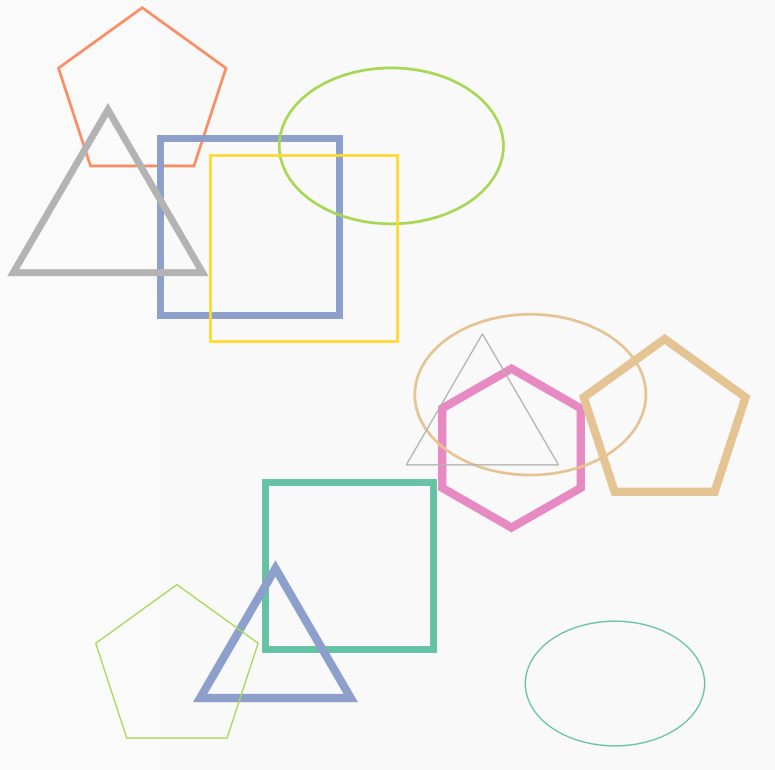[{"shape": "oval", "thickness": 0.5, "radius": 0.58, "center": [0.794, 0.112]}, {"shape": "square", "thickness": 2.5, "radius": 0.54, "center": [0.45, 0.266]}, {"shape": "pentagon", "thickness": 1, "radius": 0.57, "center": [0.184, 0.876]}, {"shape": "square", "thickness": 2.5, "radius": 0.58, "center": [0.322, 0.706]}, {"shape": "triangle", "thickness": 3, "radius": 0.56, "center": [0.355, 0.15]}, {"shape": "hexagon", "thickness": 3, "radius": 0.52, "center": [0.66, 0.418]}, {"shape": "oval", "thickness": 1, "radius": 0.72, "center": [0.505, 0.811]}, {"shape": "pentagon", "thickness": 0.5, "radius": 0.55, "center": [0.228, 0.131]}, {"shape": "square", "thickness": 1, "radius": 0.6, "center": [0.392, 0.678]}, {"shape": "pentagon", "thickness": 3, "radius": 0.55, "center": [0.858, 0.45]}, {"shape": "oval", "thickness": 1, "radius": 0.75, "center": [0.684, 0.487]}, {"shape": "triangle", "thickness": 0.5, "radius": 0.57, "center": [0.622, 0.453]}, {"shape": "triangle", "thickness": 2.5, "radius": 0.71, "center": [0.139, 0.716]}]